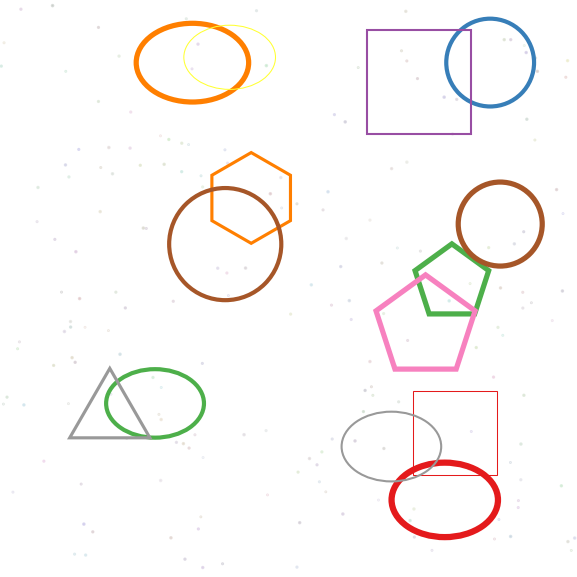[{"shape": "square", "thickness": 0.5, "radius": 0.36, "center": [0.788, 0.249]}, {"shape": "oval", "thickness": 3, "radius": 0.46, "center": [0.77, 0.134]}, {"shape": "circle", "thickness": 2, "radius": 0.38, "center": [0.849, 0.891]}, {"shape": "pentagon", "thickness": 2.5, "radius": 0.34, "center": [0.782, 0.51]}, {"shape": "oval", "thickness": 2, "radius": 0.42, "center": [0.268, 0.301]}, {"shape": "square", "thickness": 1, "radius": 0.45, "center": [0.726, 0.858]}, {"shape": "hexagon", "thickness": 1.5, "radius": 0.39, "center": [0.435, 0.656]}, {"shape": "oval", "thickness": 2.5, "radius": 0.49, "center": [0.333, 0.891]}, {"shape": "oval", "thickness": 0.5, "radius": 0.4, "center": [0.398, 0.9]}, {"shape": "circle", "thickness": 2.5, "radius": 0.36, "center": [0.866, 0.611]}, {"shape": "circle", "thickness": 2, "radius": 0.49, "center": [0.39, 0.576]}, {"shape": "pentagon", "thickness": 2.5, "radius": 0.45, "center": [0.737, 0.433]}, {"shape": "triangle", "thickness": 1.5, "radius": 0.4, "center": [0.19, 0.281]}, {"shape": "oval", "thickness": 1, "radius": 0.43, "center": [0.678, 0.226]}]